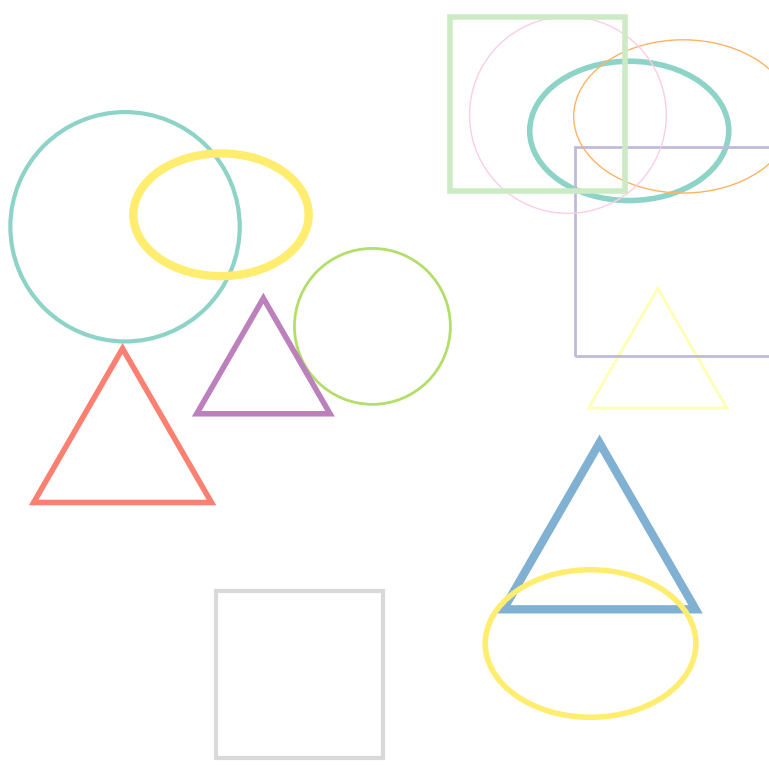[{"shape": "oval", "thickness": 2, "radius": 0.65, "center": [0.817, 0.83]}, {"shape": "circle", "thickness": 1.5, "radius": 0.74, "center": [0.162, 0.706]}, {"shape": "triangle", "thickness": 1, "radius": 0.52, "center": [0.854, 0.522]}, {"shape": "square", "thickness": 1, "radius": 0.68, "center": [0.882, 0.674]}, {"shape": "triangle", "thickness": 2, "radius": 0.67, "center": [0.159, 0.414]}, {"shape": "triangle", "thickness": 3, "radius": 0.72, "center": [0.779, 0.281]}, {"shape": "oval", "thickness": 0.5, "radius": 0.71, "center": [0.887, 0.849]}, {"shape": "circle", "thickness": 1, "radius": 0.51, "center": [0.484, 0.576]}, {"shape": "circle", "thickness": 0.5, "radius": 0.64, "center": [0.738, 0.851]}, {"shape": "square", "thickness": 1.5, "radius": 0.54, "center": [0.389, 0.124]}, {"shape": "triangle", "thickness": 2, "radius": 0.5, "center": [0.342, 0.513]}, {"shape": "square", "thickness": 2, "radius": 0.57, "center": [0.698, 0.865]}, {"shape": "oval", "thickness": 2, "radius": 0.68, "center": [0.767, 0.164]}, {"shape": "oval", "thickness": 3, "radius": 0.57, "center": [0.287, 0.721]}]